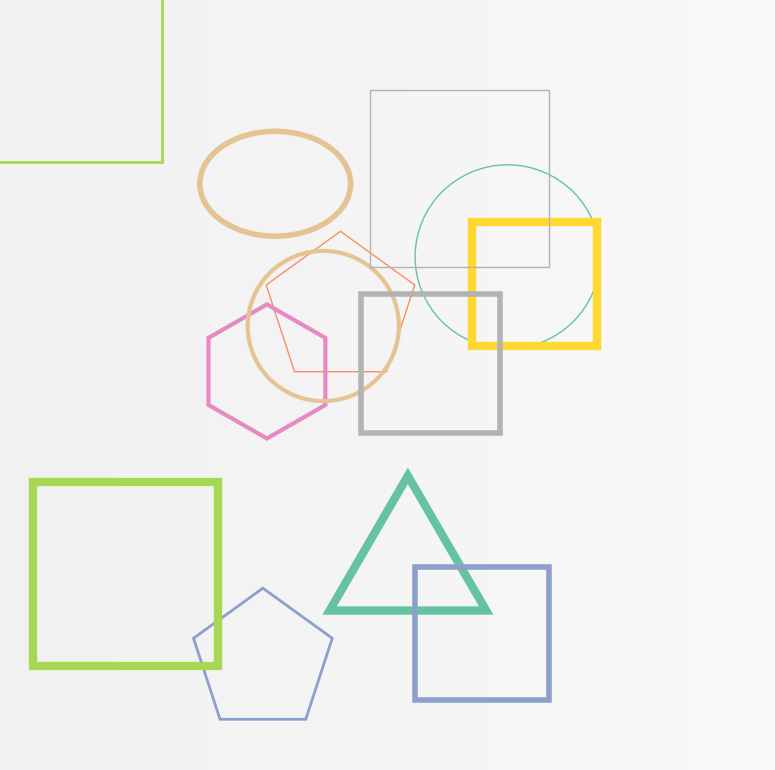[{"shape": "circle", "thickness": 0.5, "radius": 0.6, "center": [0.655, 0.667]}, {"shape": "triangle", "thickness": 3, "radius": 0.58, "center": [0.526, 0.265]}, {"shape": "pentagon", "thickness": 0.5, "radius": 0.5, "center": [0.439, 0.599]}, {"shape": "square", "thickness": 2, "radius": 0.43, "center": [0.622, 0.178]}, {"shape": "pentagon", "thickness": 1, "radius": 0.47, "center": [0.339, 0.142]}, {"shape": "hexagon", "thickness": 1.5, "radius": 0.44, "center": [0.344, 0.518]}, {"shape": "square", "thickness": 3, "radius": 0.6, "center": [0.162, 0.254]}, {"shape": "square", "thickness": 1, "radius": 0.53, "center": [0.103, 0.895]}, {"shape": "square", "thickness": 3, "radius": 0.4, "center": [0.689, 0.631]}, {"shape": "oval", "thickness": 2, "radius": 0.49, "center": [0.355, 0.761]}, {"shape": "circle", "thickness": 1.5, "radius": 0.49, "center": [0.417, 0.577]}, {"shape": "square", "thickness": 0.5, "radius": 0.58, "center": [0.593, 0.768]}, {"shape": "square", "thickness": 2, "radius": 0.45, "center": [0.556, 0.528]}]